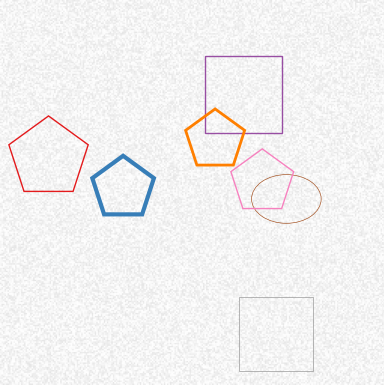[{"shape": "pentagon", "thickness": 1, "radius": 0.54, "center": [0.126, 0.59]}, {"shape": "pentagon", "thickness": 3, "radius": 0.42, "center": [0.32, 0.511]}, {"shape": "square", "thickness": 1, "radius": 0.5, "center": [0.632, 0.755]}, {"shape": "pentagon", "thickness": 2, "radius": 0.4, "center": [0.559, 0.636]}, {"shape": "oval", "thickness": 0.5, "radius": 0.45, "center": [0.744, 0.483]}, {"shape": "pentagon", "thickness": 1, "radius": 0.43, "center": [0.681, 0.528]}, {"shape": "square", "thickness": 0.5, "radius": 0.48, "center": [0.717, 0.133]}]